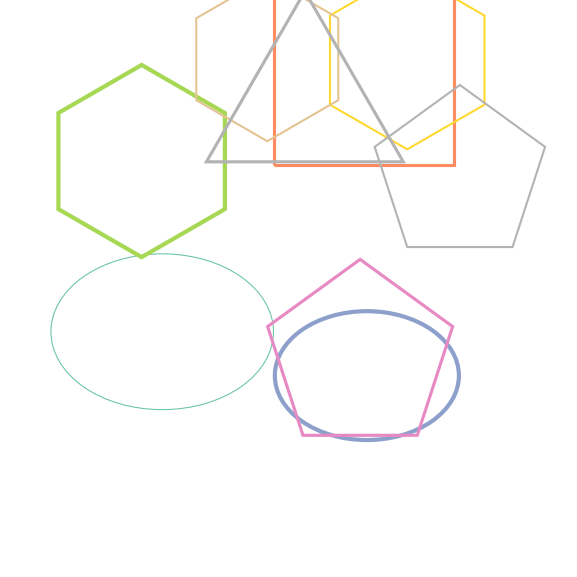[{"shape": "oval", "thickness": 0.5, "radius": 0.96, "center": [0.281, 0.425]}, {"shape": "square", "thickness": 1.5, "radius": 0.78, "center": [0.631, 0.869]}, {"shape": "oval", "thickness": 2, "radius": 0.8, "center": [0.635, 0.349]}, {"shape": "pentagon", "thickness": 1.5, "radius": 0.84, "center": [0.624, 0.382]}, {"shape": "hexagon", "thickness": 2, "radius": 0.83, "center": [0.245, 0.72]}, {"shape": "hexagon", "thickness": 1, "radius": 0.77, "center": [0.705, 0.895]}, {"shape": "hexagon", "thickness": 1, "radius": 0.71, "center": [0.463, 0.897]}, {"shape": "pentagon", "thickness": 1, "radius": 0.78, "center": [0.796, 0.697]}, {"shape": "triangle", "thickness": 1.5, "radius": 0.98, "center": [0.528, 0.817]}]